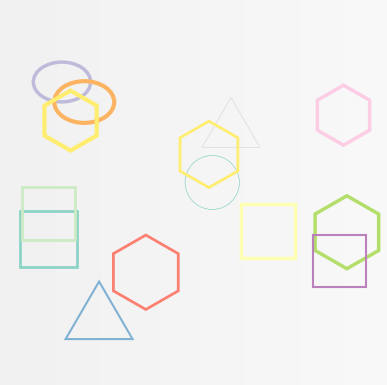[{"shape": "square", "thickness": 2, "radius": 0.36, "center": [0.125, 0.38]}, {"shape": "circle", "thickness": 0.5, "radius": 0.35, "center": [0.548, 0.526]}, {"shape": "square", "thickness": 2.5, "radius": 0.35, "center": [0.69, 0.4]}, {"shape": "oval", "thickness": 2.5, "radius": 0.37, "center": [0.16, 0.787]}, {"shape": "hexagon", "thickness": 2, "radius": 0.48, "center": [0.376, 0.293]}, {"shape": "triangle", "thickness": 1.5, "radius": 0.5, "center": [0.256, 0.169]}, {"shape": "oval", "thickness": 3, "radius": 0.39, "center": [0.217, 0.735]}, {"shape": "hexagon", "thickness": 2.5, "radius": 0.47, "center": [0.895, 0.397]}, {"shape": "hexagon", "thickness": 2.5, "radius": 0.39, "center": [0.887, 0.701]}, {"shape": "triangle", "thickness": 0.5, "radius": 0.43, "center": [0.596, 0.66]}, {"shape": "square", "thickness": 1.5, "radius": 0.34, "center": [0.877, 0.322]}, {"shape": "square", "thickness": 2, "radius": 0.34, "center": [0.125, 0.446]}, {"shape": "hexagon", "thickness": 2, "radius": 0.43, "center": [0.539, 0.599]}, {"shape": "hexagon", "thickness": 3, "radius": 0.39, "center": [0.182, 0.687]}]